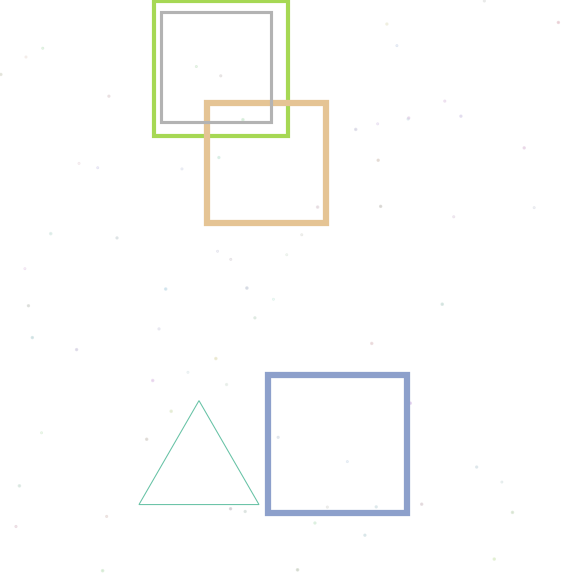[{"shape": "triangle", "thickness": 0.5, "radius": 0.6, "center": [0.345, 0.185]}, {"shape": "square", "thickness": 3, "radius": 0.6, "center": [0.584, 0.23]}, {"shape": "square", "thickness": 2, "radius": 0.58, "center": [0.383, 0.88]}, {"shape": "square", "thickness": 3, "radius": 0.52, "center": [0.461, 0.717]}, {"shape": "square", "thickness": 1.5, "radius": 0.48, "center": [0.374, 0.883]}]